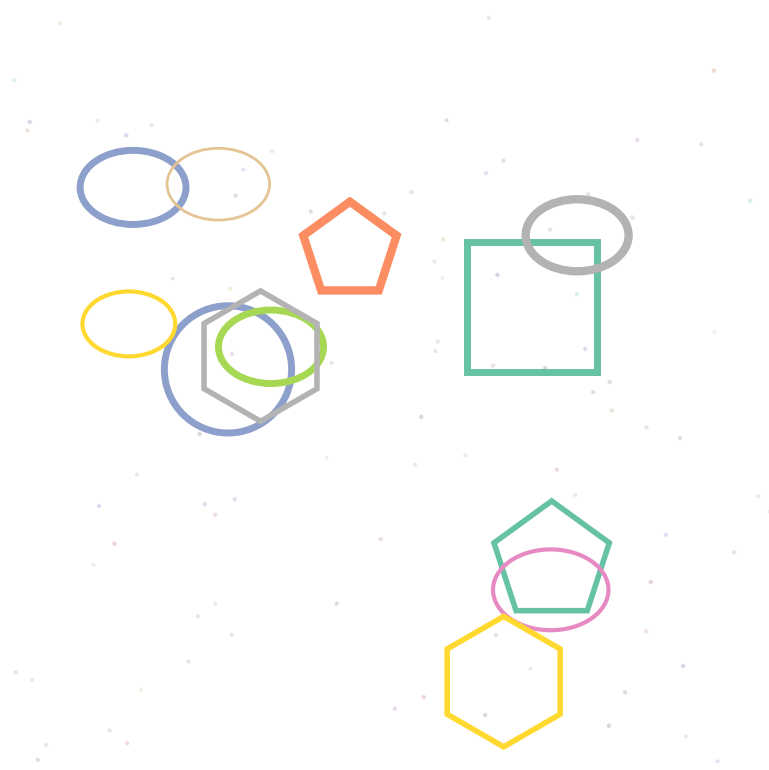[{"shape": "square", "thickness": 2.5, "radius": 0.42, "center": [0.691, 0.601]}, {"shape": "pentagon", "thickness": 2, "radius": 0.39, "center": [0.716, 0.271]}, {"shape": "pentagon", "thickness": 3, "radius": 0.32, "center": [0.454, 0.674]}, {"shape": "circle", "thickness": 2.5, "radius": 0.41, "center": [0.296, 0.52]}, {"shape": "oval", "thickness": 2.5, "radius": 0.34, "center": [0.173, 0.757]}, {"shape": "oval", "thickness": 1.5, "radius": 0.37, "center": [0.715, 0.234]}, {"shape": "oval", "thickness": 2.5, "radius": 0.34, "center": [0.352, 0.55]}, {"shape": "hexagon", "thickness": 2, "radius": 0.42, "center": [0.654, 0.115]}, {"shape": "oval", "thickness": 1.5, "radius": 0.3, "center": [0.167, 0.579]}, {"shape": "oval", "thickness": 1, "radius": 0.33, "center": [0.284, 0.761]}, {"shape": "oval", "thickness": 3, "radius": 0.33, "center": [0.75, 0.694]}, {"shape": "hexagon", "thickness": 2, "radius": 0.42, "center": [0.338, 0.538]}]